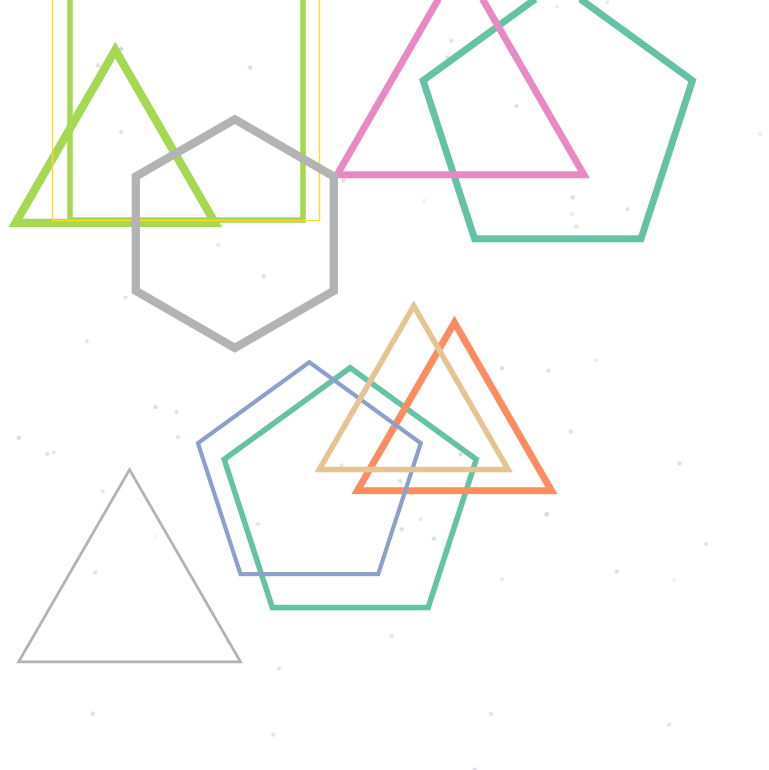[{"shape": "pentagon", "thickness": 2.5, "radius": 0.92, "center": [0.724, 0.839]}, {"shape": "pentagon", "thickness": 2, "radius": 0.86, "center": [0.455, 0.35]}, {"shape": "triangle", "thickness": 2.5, "radius": 0.73, "center": [0.59, 0.436]}, {"shape": "pentagon", "thickness": 1.5, "radius": 0.76, "center": [0.402, 0.377]}, {"shape": "triangle", "thickness": 2.5, "radius": 0.93, "center": [0.598, 0.866]}, {"shape": "triangle", "thickness": 3, "radius": 0.75, "center": [0.15, 0.785]}, {"shape": "square", "thickness": 2, "radius": 0.76, "center": [0.243, 0.866]}, {"shape": "square", "thickness": 0.5, "radius": 0.87, "center": [0.241, 0.888]}, {"shape": "triangle", "thickness": 2, "radius": 0.71, "center": [0.537, 0.461]}, {"shape": "triangle", "thickness": 1, "radius": 0.83, "center": [0.168, 0.224]}, {"shape": "hexagon", "thickness": 3, "radius": 0.74, "center": [0.305, 0.697]}]